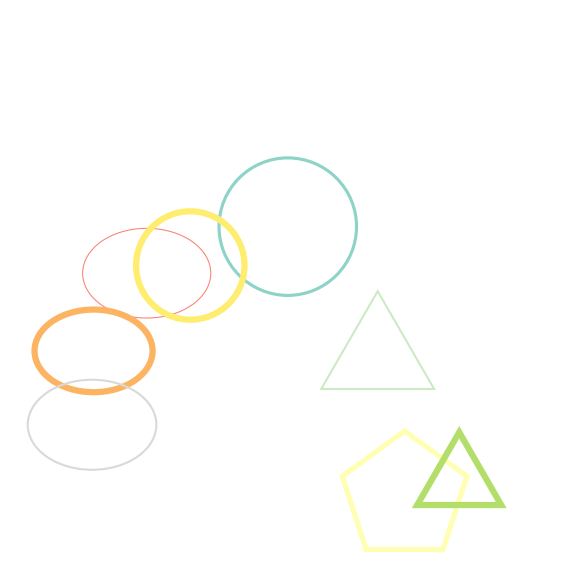[{"shape": "circle", "thickness": 1.5, "radius": 0.6, "center": [0.498, 0.607]}, {"shape": "pentagon", "thickness": 2.5, "radius": 0.57, "center": [0.701, 0.139]}, {"shape": "oval", "thickness": 0.5, "radius": 0.55, "center": [0.254, 0.526]}, {"shape": "oval", "thickness": 3, "radius": 0.51, "center": [0.162, 0.392]}, {"shape": "triangle", "thickness": 3, "radius": 0.42, "center": [0.795, 0.167]}, {"shape": "oval", "thickness": 1, "radius": 0.56, "center": [0.159, 0.264]}, {"shape": "triangle", "thickness": 1, "radius": 0.56, "center": [0.654, 0.382]}, {"shape": "circle", "thickness": 3, "radius": 0.47, "center": [0.33, 0.539]}]